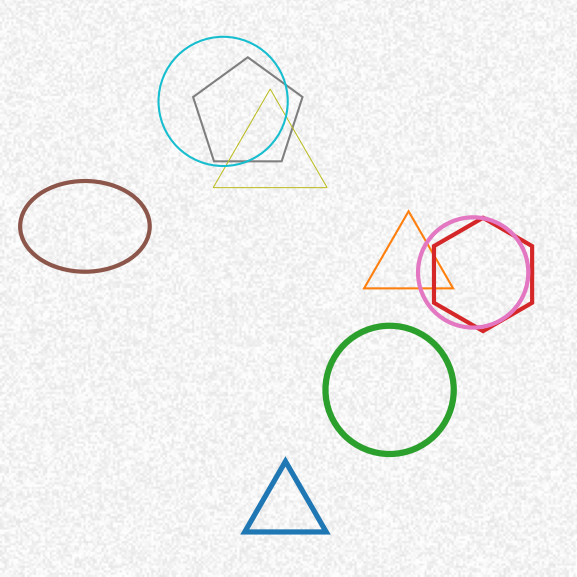[{"shape": "triangle", "thickness": 2.5, "radius": 0.41, "center": [0.494, 0.119]}, {"shape": "triangle", "thickness": 1, "radius": 0.45, "center": [0.708, 0.544]}, {"shape": "circle", "thickness": 3, "radius": 0.56, "center": [0.675, 0.324]}, {"shape": "hexagon", "thickness": 2, "radius": 0.49, "center": [0.836, 0.524]}, {"shape": "oval", "thickness": 2, "radius": 0.56, "center": [0.147, 0.607]}, {"shape": "circle", "thickness": 2, "radius": 0.48, "center": [0.819, 0.527]}, {"shape": "pentagon", "thickness": 1, "radius": 0.5, "center": [0.429, 0.8]}, {"shape": "triangle", "thickness": 0.5, "radius": 0.57, "center": [0.468, 0.731]}, {"shape": "circle", "thickness": 1, "radius": 0.56, "center": [0.386, 0.824]}]